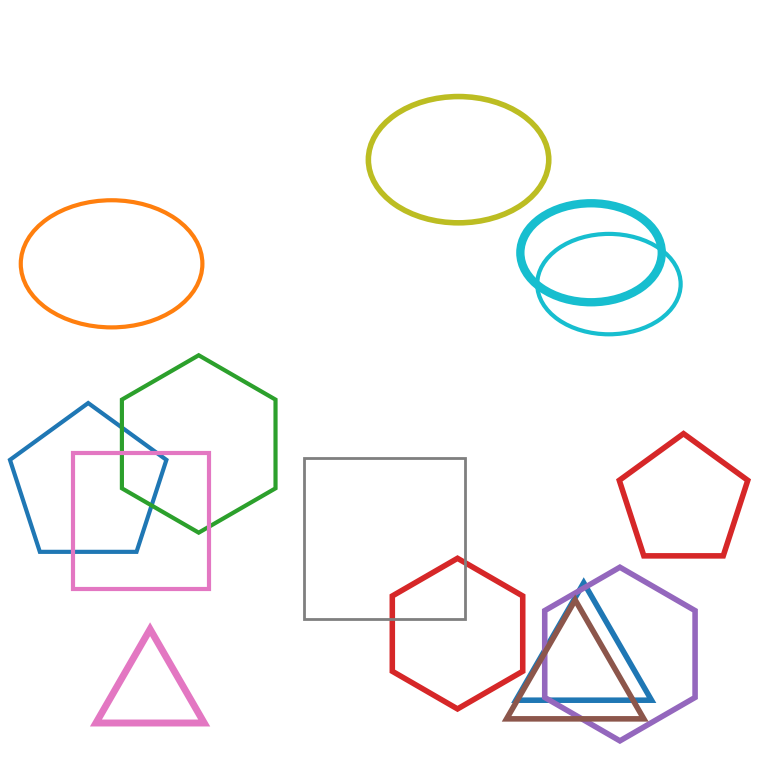[{"shape": "triangle", "thickness": 2, "radius": 0.51, "center": [0.758, 0.141]}, {"shape": "pentagon", "thickness": 1.5, "radius": 0.53, "center": [0.115, 0.37]}, {"shape": "oval", "thickness": 1.5, "radius": 0.59, "center": [0.145, 0.657]}, {"shape": "hexagon", "thickness": 1.5, "radius": 0.58, "center": [0.258, 0.423]}, {"shape": "hexagon", "thickness": 2, "radius": 0.49, "center": [0.594, 0.177]}, {"shape": "pentagon", "thickness": 2, "radius": 0.44, "center": [0.888, 0.349]}, {"shape": "hexagon", "thickness": 2, "radius": 0.56, "center": [0.805, 0.151]}, {"shape": "triangle", "thickness": 2, "radius": 0.51, "center": [0.747, 0.118]}, {"shape": "triangle", "thickness": 2.5, "radius": 0.41, "center": [0.195, 0.102]}, {"shape": "square", "thickness": 1.5, "radius": 0.44, "center": [0.183, 0.323]}, {"shape": "square", "thickness": 1, "radius": 0.52, "center": [0.5, 0.301]}, {"shape": "oval", "thickness": 2, "radius": 0.59, "center": [0.596, 0.793]}, {"shape": "oval", "thickness": 1.5, "radius": 0.47, "center": [0.791, 0.631]}, {"shape": "oval", "thickness": 3, "radius": 0.46, "center": [0.768, 0.672]}]